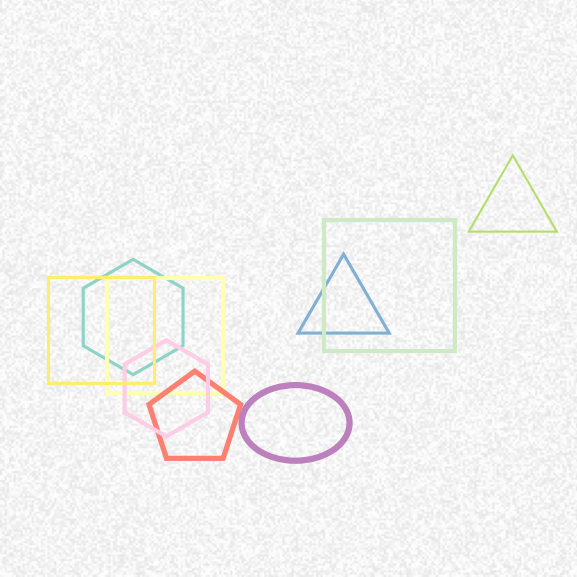[{"shape": "hexagon", "thickness": 1.5, "radius": 0.5, "center": [0.231, 0.45]}, {"shape": "square", "thickness": 2, "radius": 0.5, "center": [0.286, 0.418]}, {"shape": "pentagon", "thickness": 2.5, "radius": 0.42, "center": [0.337, 0.273]}, {"shape": "triangle", "thickness": 1.5, "radius": 0.46, "center": [0.595, 0.468]}, {"shape": "triangle", "thickness": 1, "radius": 0.44, "center": [0.888, 0.642]}, {"shape": "hexagon", "thickness": 2, "radius": 0.42, "center": [0.288, 0.327]}, {"shape": "oval", "thickness": 3, "radius": 0.47, "center": [0.512, 0.267]}, {"shape": "square", "thickness": 2, "radius": 0.57, "center": [0.675, 0.505]}, {"shape": "square", "thickness": 1.5, "radius": 0.46, "center": [0.175, 0.428]}]